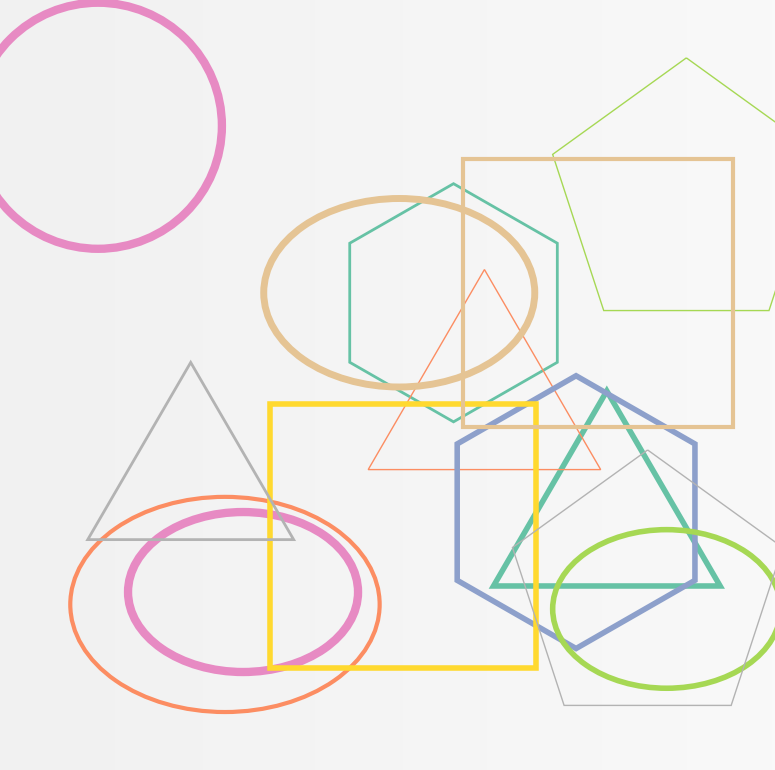[{"shape": "triangle", "thickness": 2, "radius": 0.84, "center": [0.783, 0.323]}, {"shape": "hexagon", "thickness": 1, "radius": 0.77, "center": [0.585, 0.607]}, {"shape": "oval", "thickness": 1.5, "radius": 1.0, "center": [0.29, 0.215]}, {"shape": "triangle", "thickness": 0.5, "radius": 0.87, "center": [0.625, 0.477]}, {"shape": "hexagon", "thickness": 2, "radius": 0.89, "center": [0.743, 0.335]}, {"shape": "oval", "thickness": 3, "radius": 0.74, "center": [0.314, 0.231]}, {"shape": "circle", "thickness": 3, "radius": 0.8, "center": [0.127, 0.837]}, {"shape": "pentagon", "thickness": 0.5, "radius": 0.91, "center": [0.886, 0.743]}, {"shape": "oval", "thickness": 2, "radius": 0.74, "center": [0.86, 0.209]}, {"shape": "square", "thickness": 2, "radius": 0.86, "center": [0.52, 0.304]}, {"shape": "oval", "thickness": 2.5, "radius": 0.87, "center": [0.515, 0.62]}, {"shape": "square", "thickness": 1.5, "radius": 0.87, "center": [0.772, 0.62]}, {"shape": "pentagon", "thickness": 0.5, "radius": 0.92, "center": [0.836, 0.232]}, {"shape": "triangle", "thickness": 1, "radius": 0.77, "center": [0.246, 0.376]}]